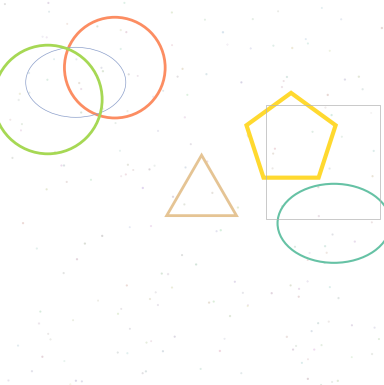[{"shape": "oval", "thickness": 1.5, "radius": 0.73, "center": [0.868, 0.42]}, {"shape": "circle", "thickness": 2, "radius": 0.65, "center": [0.298, 0.824]}, {"shape": "oval", "thickness": 0.5, "radius": 0.65, "center": [0.197, 0.786]}, {"shape": "circle", "thickness": 2, "radius": 0.71, "center": [0.124, 0.742]}, {"shape": "pentagon", "thickness": 3, "radius": 0.61, "center": [0.756, 0.637]}, {"shape": "triangle", "thickness": 2, "radius": 0.52, "center": [0.524, 0.492]}, {"shape": "square", "thickness": 0.5, "radius": 0.74, "center": [0.839, 0.578]}]